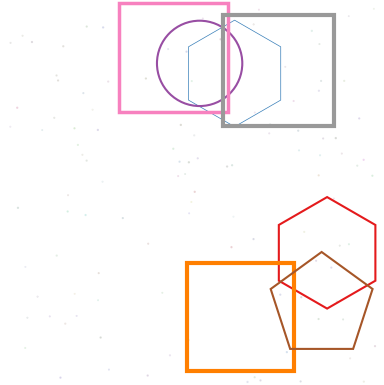[{"shape": "hexagon", "thickness": 1.5, "radius": 0.72, "center": [0.85, 0.343]}, {"shape": "hexagon", "thickness": 0.5, "radius": 0.69, "center": [0.609, 0.809]}, {"shape": "circle", "thickness": 1.5, "radius": 0.55, "center": [0.519, 0.835]}, {"shape": "square", "thickness": 3, "radius": 0.7, "center": [0.624, 0.177]}, {"shape": "pentagon", "thickness": 1.5, "radius": 0.7, "center": [0.835, 0.206]}, {"shape": "square", "thickness": 2.5, "radius": 0.71, "center": [0.451, 0.851]}, {"shape": "square", "thickness": 3, "radius": 0.72, "center": [0.723, 0.817]}]